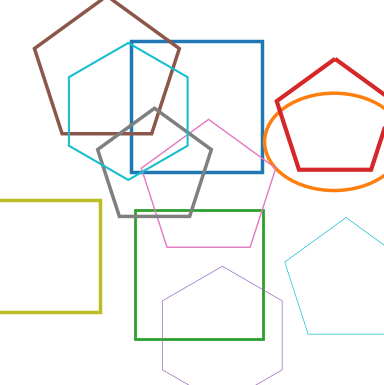[{"shape": "square", "thickness": 2.5, "radius": 0.85, "center": [0.51, 0.722]}, {"shape": "oval", "thickness": 2.5, "radius": 0.9, "center": [0.868, 0.632]}, {"shape": "square", "thickness": 2, "radius": 0.83, "center": [0.517, 0.287]}, {"shape": "pentagon", "thickness": 3, "radius": 0.8, "center": [0.87, 0.688]}, {"shape": "hexagon", "thickness": 0.5, "radius": 0.9, "center": [0.578, 0.129]}, {"shape": "pentagon", "thickness": 2.5, "radius": 0.99, "center": [0.278, 0.813]}, {"shape": "pentagon", "thickness": 1, "radius": 0.92, "center": [0.542, 0.506]}, {"shape": "pentagon", "thickness": 2.5, "radius": 0.78, "center": [0.401, 0.563]}, {"shape": "square", "thickness": 2.5, "radius": 0.73, "center": [0.114, 0.336]}, {"shape": "hexagon", "thickness": 1.5, "radius": 0.89, "center": [0.333, 0.711]}, {"shape": "pentagon", "thickness": 0.5, "radius": 0.84, "center": [0.899, 0.268]}]